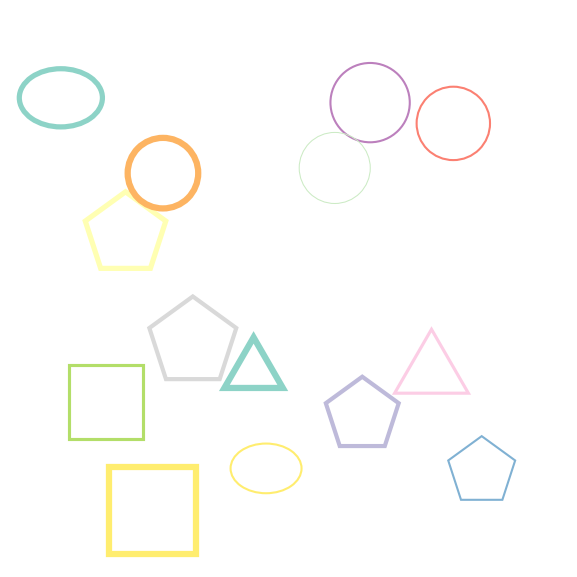[{"shape": "oval", "thickness": 2.5, "radius": 0.36, "center": [0.105, 0.83]}, {"shape": "triangle", "thickness": 3, "radius": 0.29, "center": [0.439, 0.357]}, {"shape": "pentagon", "thickness": 2.5, "radius": 0.37, "center": [0.217, 0.594]}, {"shape": "pentagon", "thickness": 2, "radius": 0.33, "center": [0.627, 0.28]}, {"shape": "circle", "thickness": 1, "radius": 0.32, "center": [0.785, 0.785]}, {"shape": "pentagon", "thickness": 1, "radius": 0.3, "center": [0.834, 0.183]}, {"shape": "circle", "thickness": 3, "radius": 0.31, "center": [0.282, 0.699]}, {"shape": "square", "thickness": 1.5, "radius": 0.32, "center": [0.184, 0.302]}, {"shape": "triangle", "thickness": 1.5, "radius": 0.37, "center": [0.747, 0.355]}, {"shape": "pentagon", "thickness": 2, "radius": 0.4, "center": [0.334, 0.407]}, {"shape": "circle", "thickness": 1, "radius": 0.34, "center": [0.641, 0.821]}, {"shape": "circle", "thickness": 0.5, "radius": 0.31, "center": [0.58, 0.708]}, {"shape": "square", "thickness": 3, "radius": 0.38, "center": [0.264, 0.115]}, {"shape": "oval", "thickness": 1, "radius": 0.31, "center": [0.461, 0.188]}]